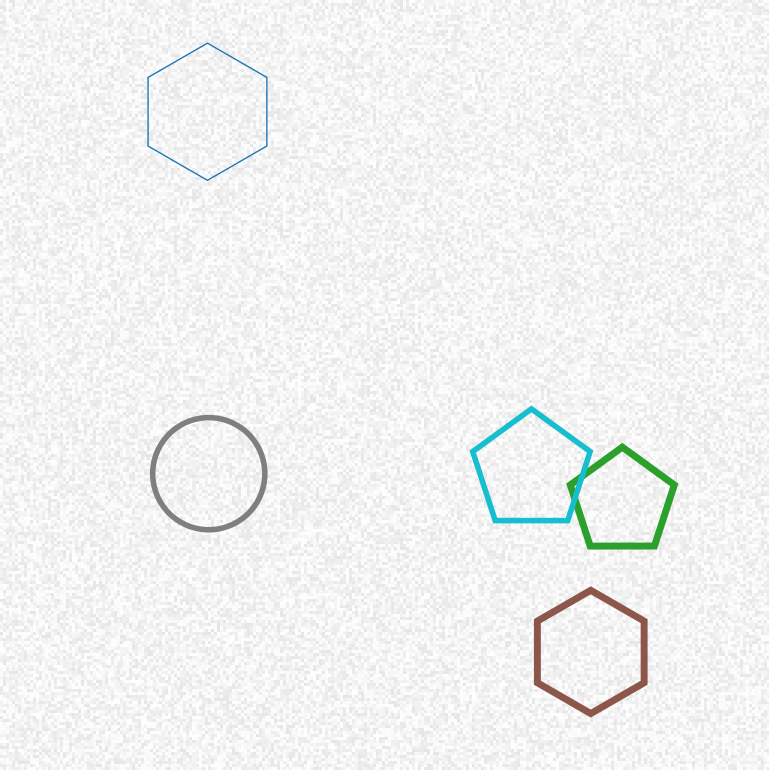[{"shape": "hexagon", "thickness": 0.5, "radius": 0.45, "center": [0.269, 0.855]}, {"shape": "pentagon", "thickness": 2.5, "radius": 0.36, "center": [0.808, 0.348]}, {"shape": "hexagon", "thickness": 2.5, "radius": 0.4, "center": [0.767, 0.153]}, {"shape": "circle", "thickness": 2, "radius": 0.36, "center": [0.271, 0.385]}, {"shape": "pentagon", "thickness": 2, "radius": 0.4, "center": [0.69, 0.389]}]